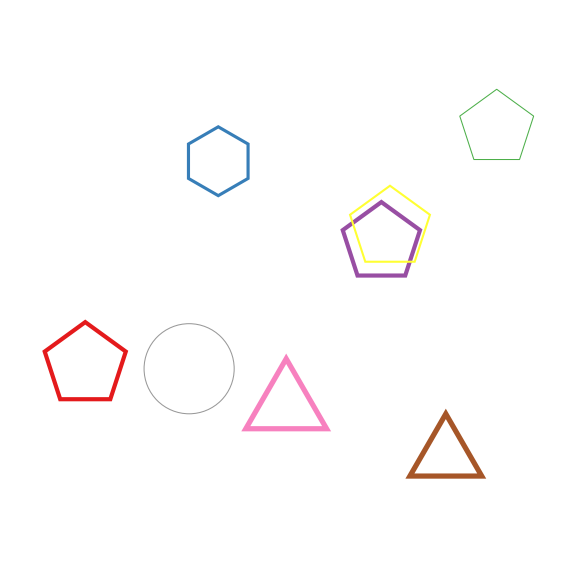[{"shape": "pentagon", "thickness": 2, "radius": 0.37, "center": [0.148, 0.368]}, {"shape": "hexagon", "thickness": 1.5, "radius": 0.3, "center": [0.378, 0.72]}, {"shape": "pentagon", "thickness": 0.5, "radius": 0.34, "center": [0.86, 0.777]}, {"shape": "pentagon", "thickness": 2, "radius": 0.35, "center": [0.66, 0.579]}, {"shape": "pentagon", "thickness": 1, "radius": 0.36, "center": [0.675, 0.605]}, {"shape": "triangle", "thickness": 2.5, "radius": 0.36, "center": [0.772, 0.211]}, {"shape": "triangle", "thickness": 2.5, "radius": 0.4, "center": [0.496, 0.297]}, {"shape": "circle", "thickness": 0.5, "radius": 0.39, "center": [0.327, 0.361]}]